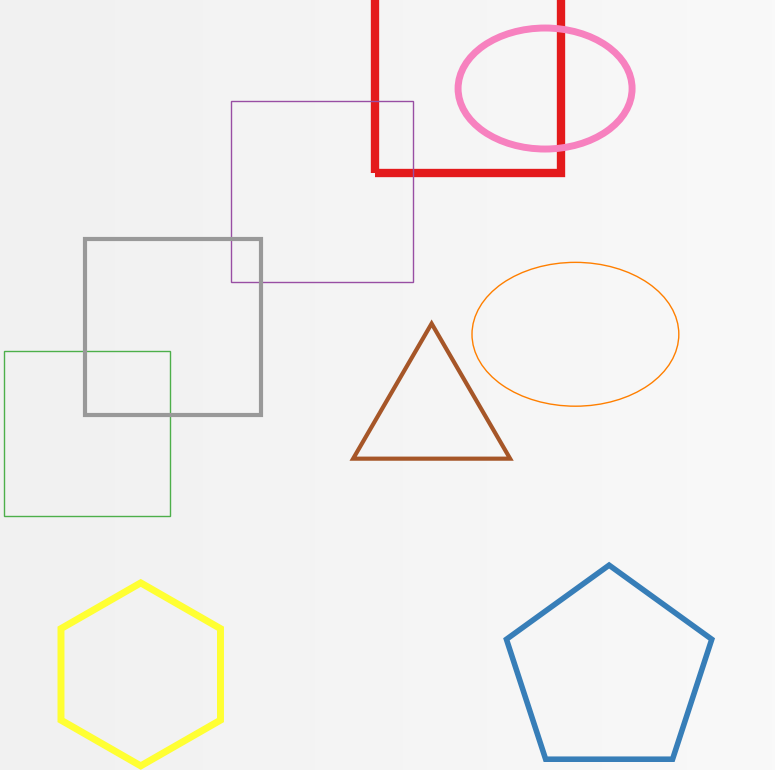[{"shape": "square", "thickness": 3, "radius": 0.6, "center": [0.604, 0.894]}, {"shape": "pentagon", "thickness": 2, "radius": 0.7, "center": [0.786, 0.127]}, {"shape": "square", "thickness": 0.5, "radius": 0.53, "center": [0.112, 0.437]}, {"shape": "square", "thickness": 0.5, "radius": 0.59, "center": [0.415, 0.751]}, {"shape": "oval", "thickness": 0.5, "radius": 0.67, "center": [0.742, 0.566]}, {"shape": "hexagon", "thickness": 2.5, "radius": 0.59, "center": [0.182, 0.124]}, {"shape": "triangle", "thickness": 1.5, "radius": 0.58, "center": [0.557, 0.463]}, {"shape": "oval", "thickness": 2.5, "radius": 0.56, "center": [0.703, 0.885]}, {"shape": "square", "thickness": 1.5, "radius": 0.57, "center": [0.223, 0.576]}]